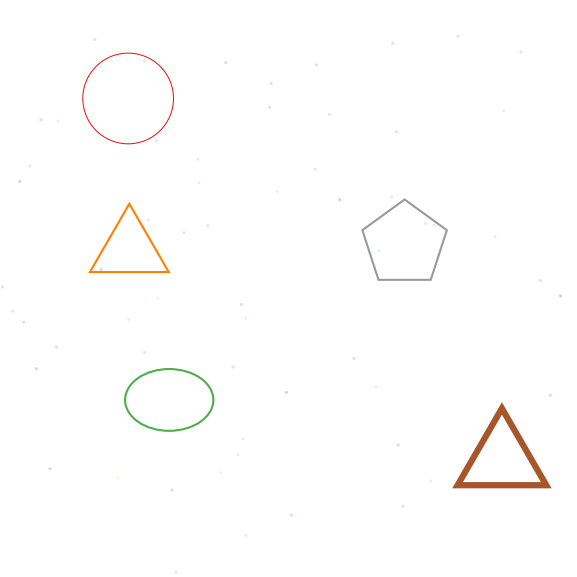[{"shape": "circle", "thickness": 0.5, "radius": 0.39, "center": [0.222, 0.829]}, {"shape": "oval", "thickness": 1, "radius": 0.38, "center": [0.293, 0.307]}, {"shape": "triangle", "thickness": 1, "radius": 0.39, "center": [0.224, 0.567]}, {"shape": "triangle", "thickness": 3, "radius": 0.44, "center": [0.869, 0.203]}, {"shape": "pentagon", "thickness": 1, "radius": 0.38, "center": [0.701, 0.577]}]